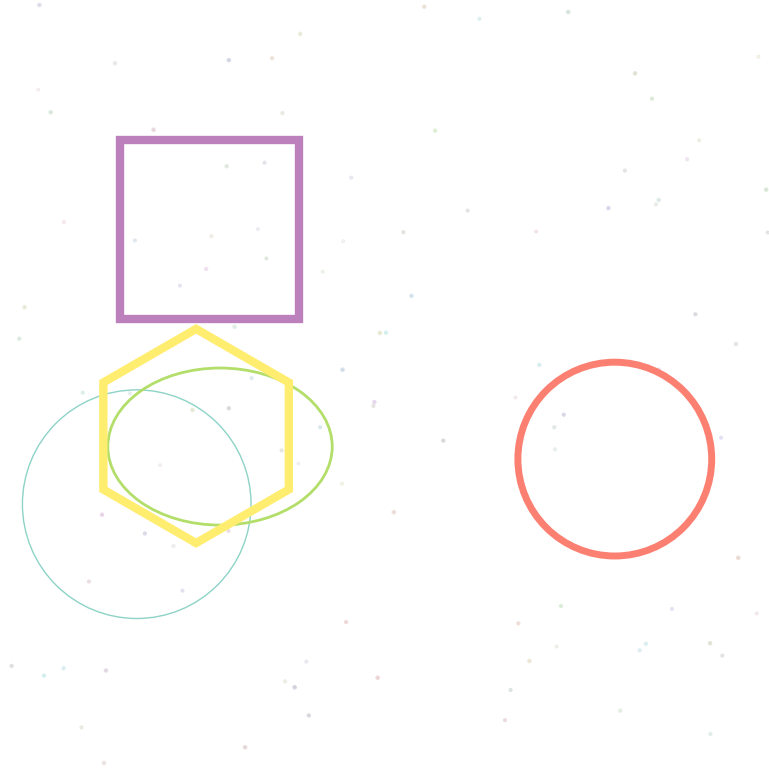[{"shape": "circle", "thickness": 0.5, "radius": 0.74, "center": [0.178, 0.345]}, {"shape": "circle", "thickness": 2.5, "radius": 0.63, "center": [0.798, 0.404]}, {"shape": "oval", "thickness": 1, "radius": 0.73, "center": [0.286, 0.42]}, {"shape": "square", "thickness": 3, "radius": 0.58, "center": [0.272, 0.702]}, {"shape": "hexagon", "thickness": 3, "radius": 0.7, "center": [0.255, 0.434]}]